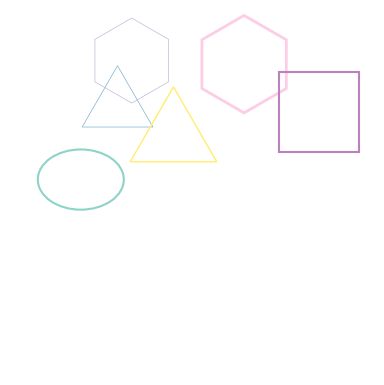[{"shape": "oval", "thickness": 1.5, "radius": 0.56, "center": [0.21, 0.534]}, {"shape": "hexagon", "thickness": 0.5, "radius": 0.55, "center": [0.342, 0.843]}, {"shape": "triangle", "thickness": 0.5, "radius": 0.53, "center": [0.305, 0.723]}, {"shape": "hexagon", "thickness": 2, "radius": 0.63, "center": [0.634, 0.833]}, {"shape": "square", "thickness": 1.5, "radius": 0.52, "center": [0.829, 0.709]}, {"shape": "triangle", "thickness": 1, "radius": 0.65, "center": [0.451, 0.645]}]